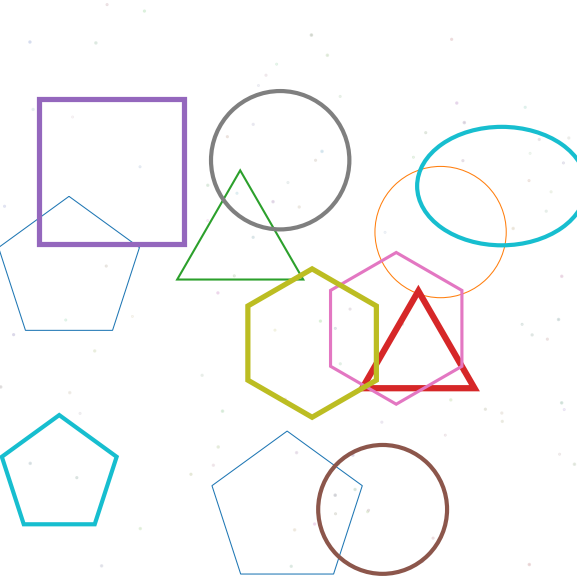[{"shape": "pentagon", "thickness": 0.5, "radius": 0.68, "center": [0.497, 0.116]}, {"shape": "pentagon", "thickness": 0.5, "radius": 0.64, "center": [0.119, 0.531]}, {"shape": "circle", "thickness": 0.5, "radius": 0.57, "center": [0.763, 0.597]}, {"shape": "triangle", "thickness": 1, "radius": 0.63, "center": [0.416, 0.578]}, {"shape": "triangle", "thickness": 3, "radius": 0.56, "center": [0.724, 0.383]}, {"shape": "square", "thickness": 2.5, "radius": 0.63, "center": [0.193, 0.702]}, {"shape": "circle", "thickness": 2, "radius": 0.56, "center": [0.663, 0.117]}, {"shape": "hexagon", "thickness": 1.5, "radius": 0.66, "center": [0.686, 0.431]}, {"shape": "circle", "thickness": 2, "radius": 0.6, "center": [0.485, 0.722]}, {"shape": "hexagon", "thickness": 2.5, "radius": 0.64, "center": [0.54, 0.405]}, {"shape": "oval", "thickness": 2, "radius": 0.73, "center": [0.869, 0.677]}, {"shape": "pentagon", "thickness": 2, "radius": 0.52, "center": [0.103, 0.176]}]